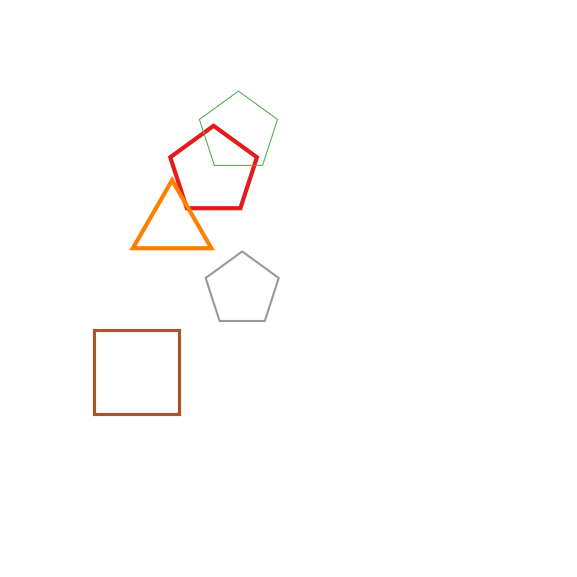[{"shape": "pentagon", "thickness": 2, "radius": 0.39, "center": [0.37, 0.702]}, {"shape": "pentagon", "thickness": 0.5, "radius": 0.36, "center": [0.413, 0.77]}, {"shape": "triangle", "thickness": 2, "radius": 0.39, "center": [0.298, 0.609]}, {"shape": "square", "thickness": 1.5, "radius": 0.37, "center": [0.236, 0.355]}, {"shape": "pentagon", "thickness": 1, "radius": 0.33, "center": [0.419, 0.497]}]